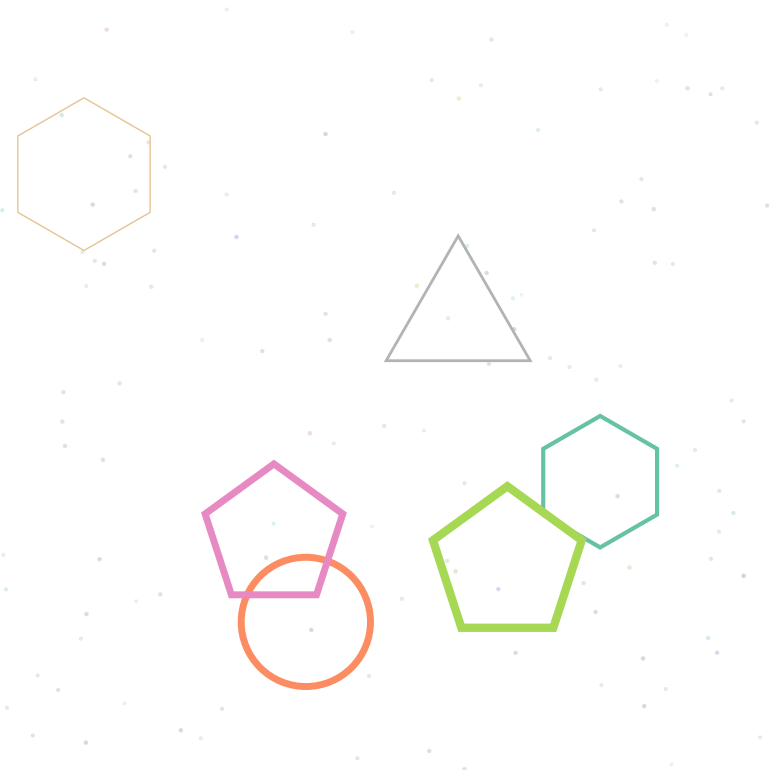[{"shape": "hexagon", "thickness": 1.5, "radius": 0.43, "center": [0.779, 0.374]}, {"shape": "circle", "thickness": 2.5, "radius": 0.42, "center": [0.397, 0.192]}, {"shape": "pentagon", "thickness": 2.5, "radius": 0.47, "center": [0.356, 0.304]}, {"shape": "pentagon", "thickness": 3, "radius": 0.51, "center": [0.659, 0.267]}, {"shape": "hexagon", "thickness": 0.5, "radius": 0.5, "center": [0.109, 0.774]}, {"shape": "triangle", "thickness": 1, "radius": 0.54, "center": [0.595, 0.586]}]